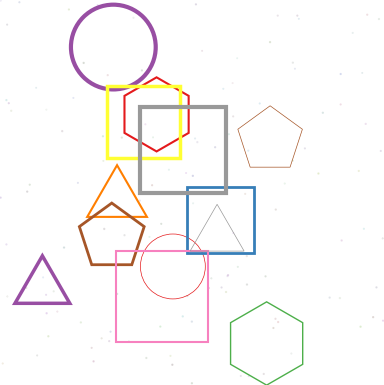[{"shape": "hexagon", "thickness": 1.5, "radius": 0.48, "center": [0.407, 0.703]}, {"shape": "circle", "thickness": 0.5, "radius": 0.42, "center": [0.449, 0.308]}, {"shape": "square", "thickness": 2, "radius": 0.43, "center": [0.573, 0.428]}, {"shape": "hexagon", "thickness": 1, "radius": 0.54, "center": [0.693, 0.108]}, {"shape": "circle", "thickness": 3, "radius": 0.55, "center": [0.294, 0.878]}, {"shape": "triangle", "thickness": 2.5, "radius": 0.41, "center": [0.11, 0.253]}, {"shape": "triangle", "thickness": 1.5, "radius": 0.45, "center": [0.304, 0.481]}, {"shape": "square", "thickness": 2.5, "radius": 0.47, "center": [0.373, 0.684]}, {"shape": "pentagon", "thickness": 0.5, "radius": 0.44, "center": [0.702, 0.637]}, {"shape": "pentagon", "thickness": 2, "radius": 0.44, "center": [0.29, 0.384]}, {"shape": "square", "thickness": 1.5, "radius": 0.59, "center": [0.421, 0.23]}, {"shape": "square", "thickness": 3, "radius": 0.56, "center": [0.476, 0.61]}, {"shape": "triangle", "thickness": 0.5, "radius": 0.41, "center": [0.564, 0.388]}]